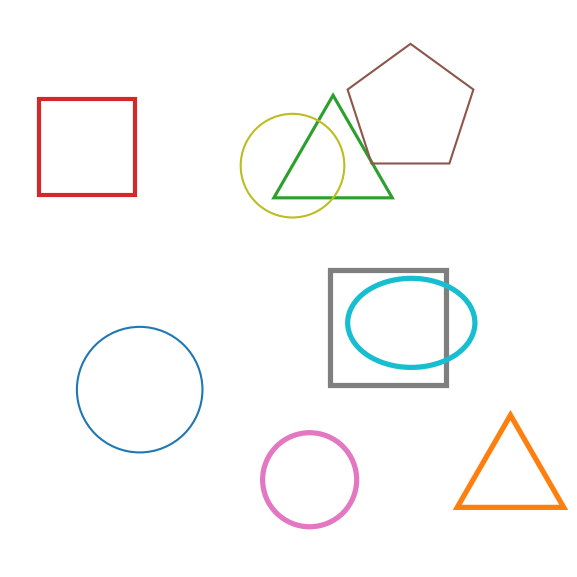[{"shape": "circle", "thickness": 1, "radius": 0.54, "center": [0.242, 0.324]}, {"shape": "triangle", "thickness": 2.5, "radius": 0.53, "center": [0.884, 0.174]}, {"shape": "triangle", "thickness": 1.5, "radius": 0.59, "center": [0.577, 0.716]}, {"shape": "square", "thickness": 2, "radius": 0.42, "center": [0.151, 0.744]}, {"shape": "pentagon", "thickness": 1, "radius": 0.57, "center": [0.711, 0.809]}, {"shape": "circle", "thickness": 2.5, "radius": 0.41, "center": [0.536, 0.168]}, {"shape": "square", "thickness": 2.5, "radius": 0.5, "center": [0.671, 0.432]}, {"shape": "circle", "thickness": 1, "radius": 0.45, "center": [0.507, 0.712]}, {"shape": "oval", "thickness": 2.5, "radius": 0.55, "center": [0.712, 0.44]}]